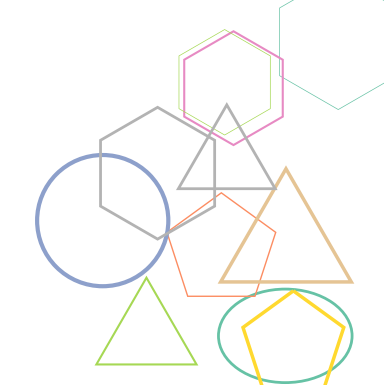[{"shape": "hexagon", "thickness": 0.5, "radius": 0.88, "center": [0.879, 0.891]}, {"shape": "oval", "thickness": 2, "radius": 0.87, "center": [0.741, 0.128]}, {"shape": "pentagon", "thickness": 1, "radius": 0.74, "center": [0.575, 0.351]}, {"shape": "circle", "thickness": 3, "radius": 0.85, "center": [0.267, 0.427]}, {"shape": "hexagon", "thickness": 1.5, "radius": 0.74, "center": [0.606, 0.771]}, {"shape": "triangle", "thickness": 1.5, "radius": 0.75, "center": [0.38, 0.128]}, {"shape": "hexagon", "thickness": 0.5, "radius": 0.68, "center": [0.583, 0.786]}, {"shape": "pentagon", "thickness": 2.5, "radius": 0.69, "center": [0.762, 0.107]}, {"shape": "triangle", "thickness": 2.5, "radius": 0.98, "center": [0.743, 0.366]}, {"shape": "hexagon", "thickness": 2, "radius": 0.86, "center": [0.409, 0.55]}, {"shape": "triangle", "thickness": 2, "radius": 0.73, "center": [0.589, 0.582]}]